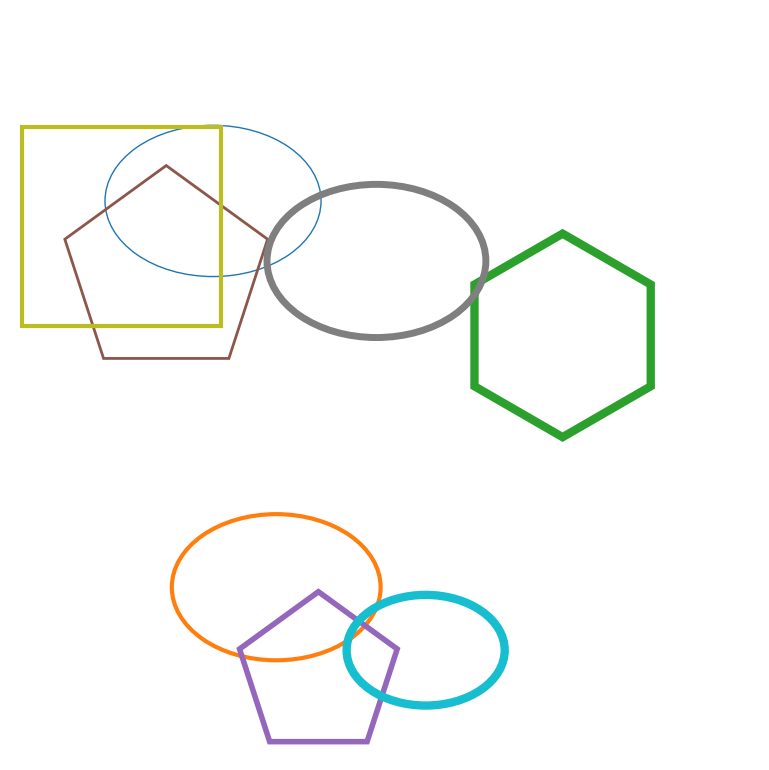[{"shape": "oval", "thickness": 0.5, "radius": 0.7, "center": [0.277, 0.739]}, {"shape": "oval", "thickness": 1.5, "radius": 0.68, "center": [0.359, 0.237]}, {"shape": "hexagon", "thickness": 3, "radius": 0.66, "center": [0.731, 0.564]}, {"shape": "pentagon", "thickness": 2, "radius": 0.54, "center": [0.413, 0.124]}, {"shape": "pentagon", "thickness": 1, "radius": 0.69, "center": [0.216, 0.647]}, {"shape": "oval", "thickness": 2.5, "radius": 0.71, "center": [0.489, 0.661]}, {"shape": "square", "thickness": 1.5, "radius": 0.65, "center": [0.158, 0.706]}, {"shape": "oval", "thickness": 3, "radius": 0.51, "center": [0.553, 0.156]}]